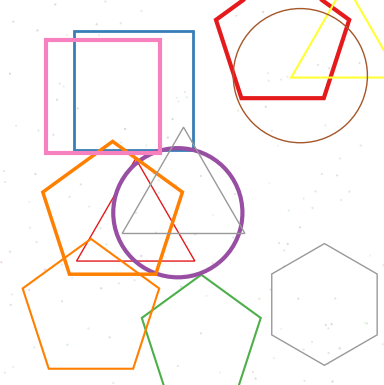[{"shape": "triangle", "thickness": 1, "radius": 0.89, "center": [0.352, 0.411]}, {"shape": "pentagon", "thickness": 3, "radius": 0.91, "center": [0.734, 0.892]}, {"shape": "square", "thickness": 2, "radius": 0.77, "center": [0.347, 0.765]}, {"shape": "pentagon", "thickness": 1.5, "radius": 0.81, "center": [0.523, 0.124]}, {"shape": "circle", "thickness": 3, "radius": 0.84, "center": [0.462, 0.447]}, {"shape": "pentagon", "thickness": 2.5, "radius": 0.95, "center": [0.292, 0.442]}, {"shape": "pentagon", "thickness": 1.5, "radius": 0.93, "center": [0.236, 0.193]}, {"shape": "triangle", "thickness": 1.5, "radius": 0.81, "center": [0.897, 0.88]}, {"shape": "circle", "thickness": 1, "radius": 0.87, "center": [0.78, 0.804]}, {"shape": "square", "thickness": 3, "radius": 0.74, "center": [0.268, 0.749]}, {"shape": "hexagon", "thickness": 1, "radius": 0.79, "center": [0.843, 0.209]}, {"shape": "triangle", "thickness": 1, "radius": 0.92, "center": [0.477, 0.486]}]